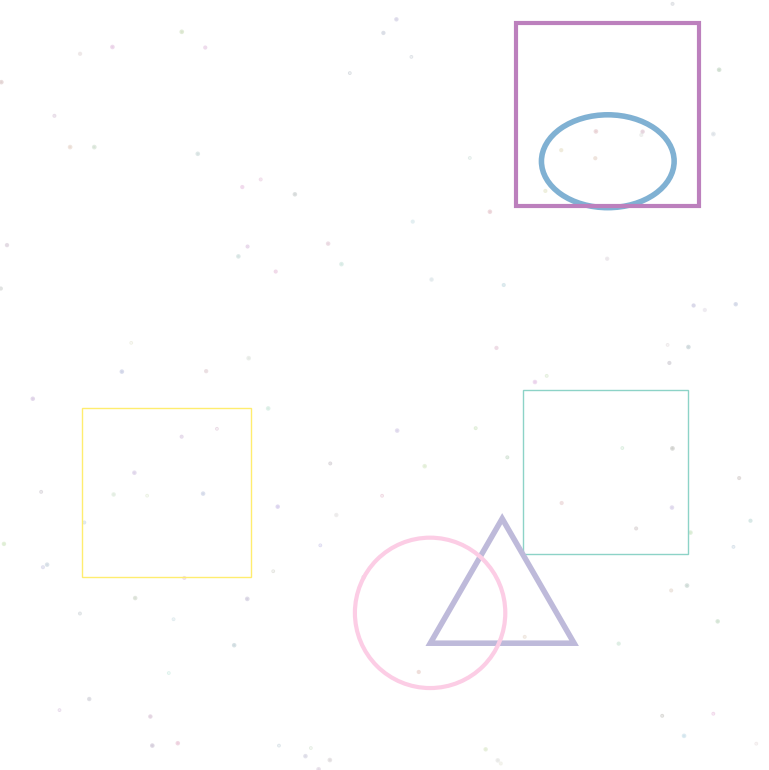[{"shape": "square", "thickness": 0.5, "radius": 0.53, "center": [0.786, 0.387]}, {"shape": "triangle", "thickness": 2, "radius": 0.54, "center": [0.652, 0.219]}, {"shape": "oval", "thickness": 2, "radius": 0.43, "center": [0.789, 0.791]}, {"shape": "circle", "thickness": 1.5, "radius": 0.49, "center": [0.559, 0.204]}, {"shape": "square", "thickness": 1.5, "radius": 0.6, "center": [0.789, 0.852]}, {"shape": "square", "thickness": 0.5, "radius": 0.55, "center": [0.216, 0.36]}]